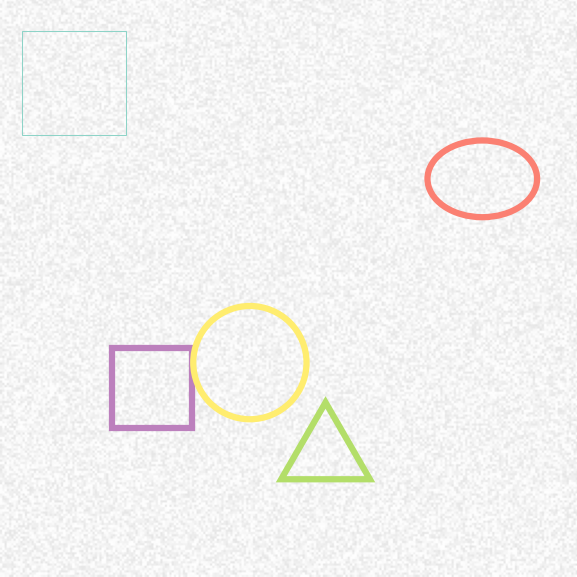[{"shape": "square", "thickness": 0.5, "radius": 0.45, "center": [0.128, 0.855]}, {"shape": "oval", "thickness": 3, "radius": 0.47, "center": [0.835, 0.689]}, {"shape": "triangle", "thickness": 3, "radius": 0.44, "center": [0.564, 0.214]}, {"shape": "square", "thickness": 3, "radius": 0.35, "center": [0.263, 0.327]}, {"shape": "circle", "thickness": 3, "radius": 0.49, "center": [0.433, 0.371]}]